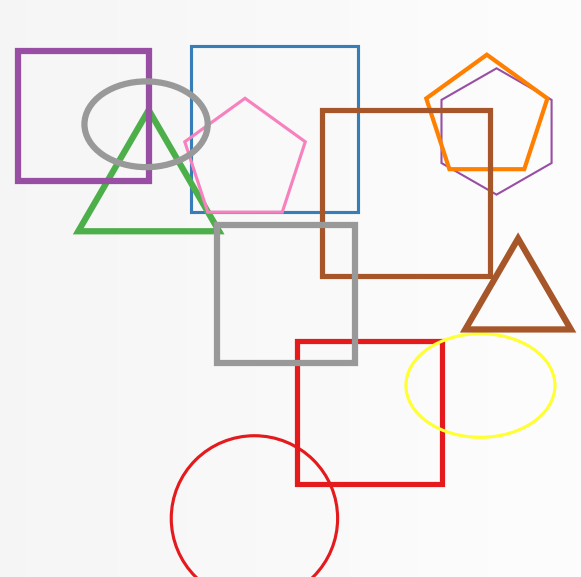[{"shape": "square", "thickness": 2.5, "radius": 0.62, "center": [0.636, 0.284]}, {"shape": "circle", "thickness": 1.5, "radius": 0.72, "center": [0.438, 0.102]}, {"shape": "square", "thickness": 1.5, "radius": 0.72, "center": [0.472, 0.775]}, {"shape": "triangle", "thickness": 3, "radius": 0.7, "center": [0.256, 0.669]}, {"shape": "hexagon", "thickness": 1, "radius": 0.55, "center": [0.854, 0.771]}, {"shape": "square", "thickness": 3, "radius": 0.56, "center": [0.144, 0.799]}, {"shape": "pentagon", "thickness": 2, "radius": 0.55, "center": [0.838, 0.795]}, {"shape": "oval", "thickness": 1.5, "radius": 0.64, "center": [0.827, 0.332]}, {"shape": "triangle", "thickness": 3, "radius": 0.52, "center": [0.891, 0.481]}, {"shape": "square", "thickness": 2.5, "radius": 0.72, "center": [0.699, 0.665]}, {"shape": "pentagon", "thickness": 1.5, "radius": 0.54, "center": [0.422, 0.72]}, {"shape": "square", "thickness": 3, "radius": 0.6, "center": [0.492, 0.49]}, {"shape": "oval", "thickness": 3, "radius": 0.53, "center": [0.251, 0.784]}]